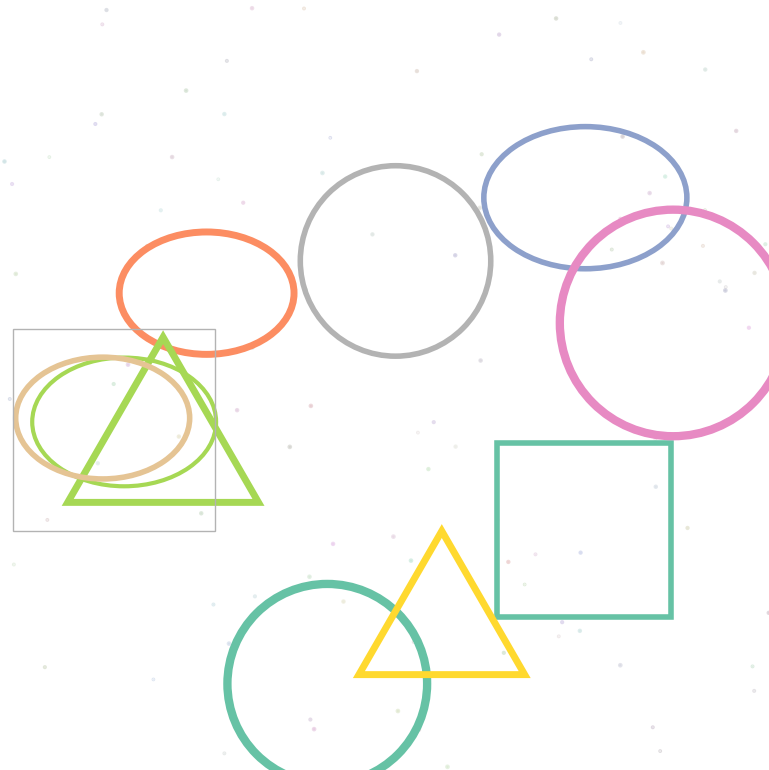[{"shape": "circle", "thickness": 3, "radius": 0.65, "center": [0.425, 0.112]}, {"shape": "square", "thickness": 2, "radius": 0.56, "center": [0.758, 0.312]}, {"shape": "oval", "thickness": 2.5, "radius": 0.57, "center": [0.268, 0.619]}, {"shape": "oval", "thickness": 2, "radius": 0.66, "center": [0.76, 0.743]}, {"shape": "circle", "thickness": 3, "radius": 0.74, "center": [0.874, 0.581]}, {"shape": "triangle", "thickness": 2.5, "radius": 0.72, "center": [0.212, 0.419]}, {"shape": "oval", "thickness": 1.5, "radius": 0.6, "center": [0.161, 0.452]}, {"shape": "triangle", "thickness": 2.5, "radius": 0.62, "center": [0.574, 0.186]}, {"shape": "oval", "thickness": 2, "radius": 0.56, "center": [0.133, 0.457]}, {"shape": "circle", "thickness": 2, "radius": 0.62, "center": [0.514, 0.661]}, {"shape": "square", "thickness": 0.5, "radius": 0.66, "center": [0.148, 0.441]}]